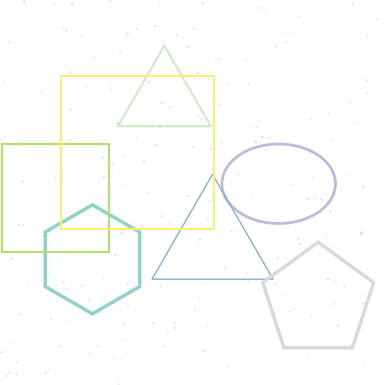[{"shape": "hexagon", "thickness": 2.5, "radius": 0.71, "center": [0.24, 0.326]}, {"shape": "oval", "thickness": 2, "radius": 0.74, "center": [0.724, 0.523]}, {"shape": "triangle", "thickness": 1, "radius": 0.91, "center": [0.552, 0.366]}, {"shape": "square", "thickness": 1.5, "radius": 0.7, "center": [0.144, 0.486]}, {"shape": "pentagon", "thickness": 2.5, "radius": 0.76, "center": [0.826, 0.219]}, {"shape": "triangle", "thickness": 1.5, "radius": 0.7, "center": [0.427, 0.742]}, {"shape": "square", "thickness": 1.5, "radius": 0.99, "center": [0.358, 0.605]}]